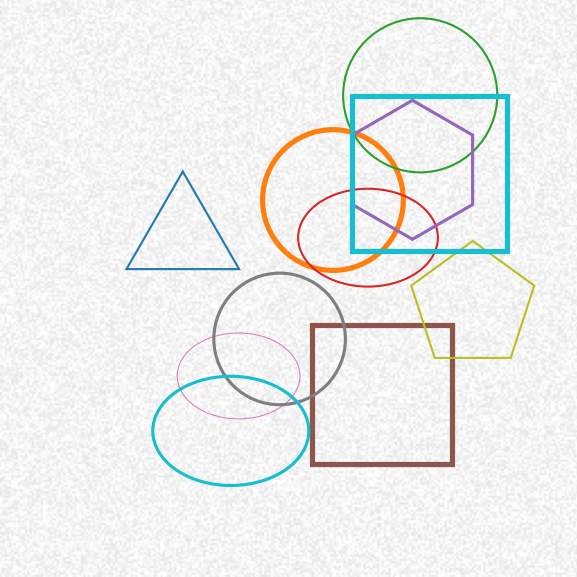[{"shape": "triangle", "thickness": 1, "radius": 0.56, "center": [0.317, 0.589]}, {"shape": "circle", "thickness": 2.5, "radius": 0.61, "center": [0.577, 0.653]}, {"shape": "circle", "thickness": 1, "radius": 0.67, "center": [0.728, 0.834]}, {"shape": "oval", "thickness": 1, "radius": 0.61, "center": [0.637, 0.588]}, {"shape": "hexagon", "thickness": 1.5, "radius": 0.6, "center": [0.714, 0.705]}, {"shape": "square", "thickness": 2.5, "radius": 0.6, "center": [0.661, 0.316]}, {"shape": "oval", "thickness": 0.5, "radius": 0.53, "center": [0.413, 0.348]}, {"shape": "circle", "thickness": 1.5, "radius": 0.57, "center": [0.484, 0.412]}, {"shape": "pentagon", "thickness": 1, "radius": 0.56, "center": [0.819, 0.47]}, {"shape": "square", "thickness": 2.5, "radius": 0.67, "center": [0.744, 0.699]}, {"shape": "oval", "thickness": 1.5, "radius": 0.68, "center": [0.4, 0.253]}]